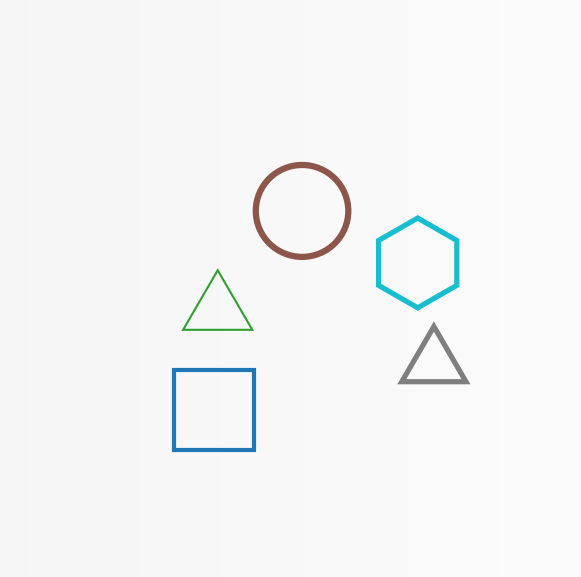[{"shape": "square", "thickness": 2, "radius": 0.35, "center": [0.368, 0.289]}, {"shape": "triangle", "thickness": 1, "radius": 0.34, "center": [0.375, 0.462]}, {"shape": "circle", "thickness": 3, "radius": 0.4, "center": [0.52, 0.634]}, {"shape": "triangle", "thickness": 2.5, "radius": 0.32, "center": [0.746, 0.37]}, {"shape": "hexagon", "thickness": 2.5, "radius": 0.39, "center": [0.719, 0.544]}]